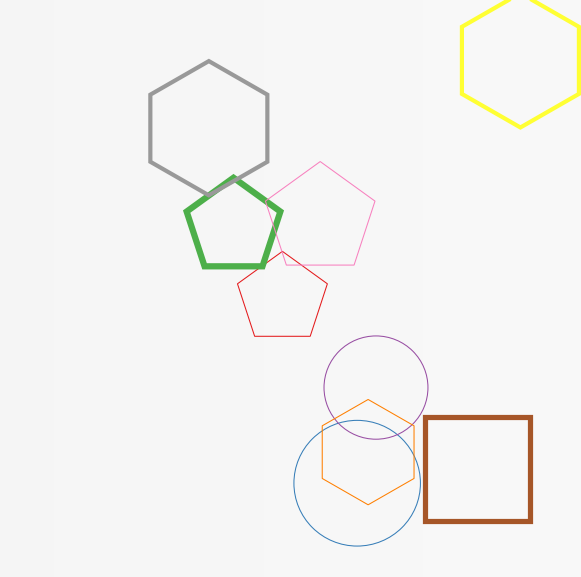[{"shape": "pentagon", "thickness": 0.5, "radius": 0.41, "center": [0.486, 0.483]}, {"shape": "circle", "thickness": 0.5, "radius": 0.54, "center": [0.615, 0.162]}, {"shape": "pentagon", "thickness": 3, "radius": 0.42, "center": [0.402, 0.607]}, {"shape": "circle", "thickness": 0.5, "radius": 0.45, "center": [0.647, 0.328]}, {"shape": "hexagon", "thickness": 0.5, "radius": 0.46, "center": [0.633, 0.216]}, {"shape": "hexagon", "thickness": 2, "radius": 0.58, "center": [0.895, 0.895]}, {"shape": "square", "thickness": 2.5, "radius": 0.45, "center": [0.822, 0.188]}, {"shape": "pentagon", "thickness": 0.5, "radius": 0.5, "center": [0.551, 0.62]}, {"shape": "hexagon", "thickness": 2, "radius": 0.58, "center": [0.359, 0.777]}]